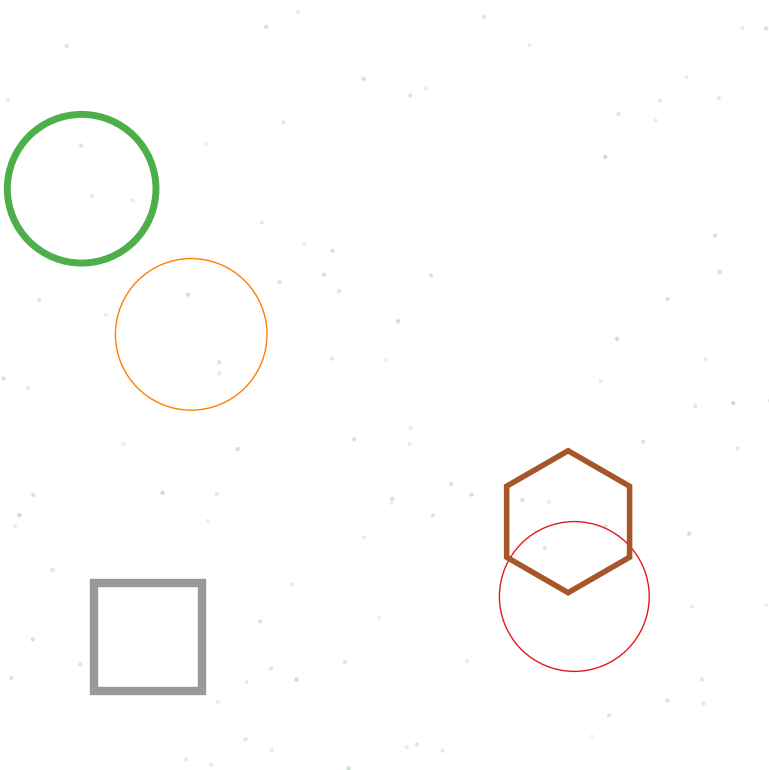[{"shape": "circle", "thickness": 0.5, "radius": 0.49, "center": [0.746, 0.225]}, {"shape": "circle", "thickness": 2.5, "radius": 0.48, "center": [0.106, 0.755]}, {"shape": "circle", "thickness": 0.5, "radius": 0.49, "center": [0.248, 0.566]}, {"shape": "hexagon", "thickness": 2, "radius": 0.46, "center": [0.738, 0.322]}, {"shape": "square", "thickness": 3, "radius": 0.35, "center": [0.192, 0.173]}]